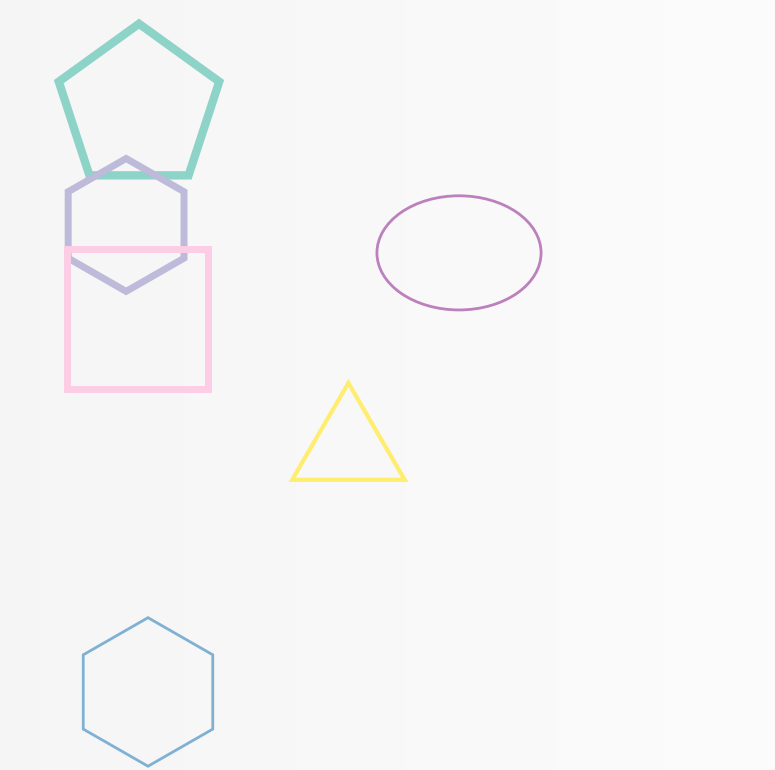[{"shape": "pentagon", "thickness": 3, "radius": 0.54, "center": [0.179, 0.86]}, {"shape": "hexagon", "thickness": 2.5, "radius": 0.43, "center": [0.163, 0.708]}, {"shape": "hexagon", "thickness": 1, "radius": 0.48, "center": [0.191, 0.101]}, {"shape": "square", "thickness": 2.5, "radius": 0.45, "center": [0.177, 0.586]}, {"shape": "oval", "thickness": 1, "radius": 0.53, "center": [0.592, 0.672]}, {"shape": "triangle", "thickness": 1.5, "radius": 0.42, "center": [0.45, 0.419]}]